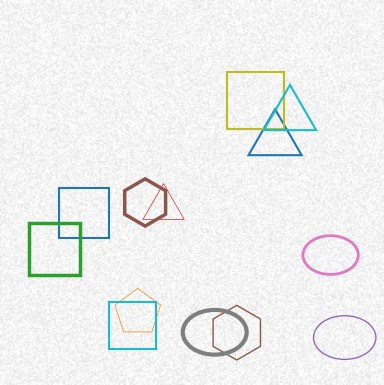[{"shape": "square", "thickness": 1.5, "radius": 0.32, "center": [0.219, 0.448]}, {"shape": "triangle", "thickness": 1.5, "radius": 0.4, "center": [0.714, 0.637]}, {"shape": "pentagon", "thickness": 0.5, "radius": 0.31, "center": [0.358, 0.188]}, {"shape": "square", "thickness": 2.5, "radius": 0.33, "center": [0.142, 0.353]}, {"shape": "triangle", "thickness": 0.5, "radius": 0.31, "center": [0.425, 0.461]}, {"shape": "oval", "thickness": 1, "radius": 0.4, "center": [0.895, 0.123]}, {"shape": "hexagon", "thickness": 1, "radius": 0.35, "center": [0.615, 0.136]}, {"shape": "hexagon", "thickness": 2.5, "radius": 0.31, "center": [0.377, 0.474]}, {"shape": "oval", "thickness": 2, "radius": 0.36, "center": [0.859, 0.338]}, {"shape": "oval", "thickness": 3, "radius": 0.41, "center": [0.558, 0.137]}, {"shape": "square", "thickness": 1.5, "radius": 0.37, "center": [0.663, 0.739]}, {"shape": "square", "thickness": 1.5, "radius": 0.31, "center": [0.344, 0.155]}, {"shape": "triangle", "thickness": 1.5, "radius": 0.39, "center": [0.753, 0.701]}]